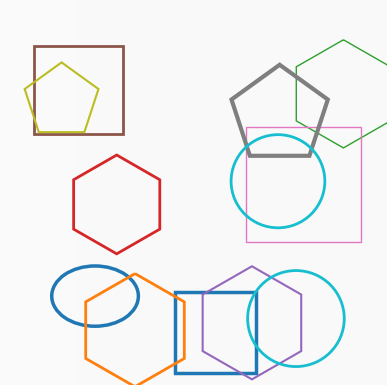[{"shape": "square", "thickness": 2.5, "radius": 0.52, "center": [0.556, 0.137]}, {"shape": "oval", "thickness": 2.5, "radius": 0.56, "center": [0.245, 0.231]}, {"shape": "hexagon", "thickness": 2, "radius": 0.73, "center": [0.348, 0.142]}, {"shape": "hexagon", "thickness": 1, "radius": 0.7, "center": [0.886, 0.756]}, {"shape": "hexagon", "thickness": 2, "radius": 0.64, "center": [0.301, 0.469]}, {"shape": "hexagon", "thickness": 1.5, "radius": 0.73, "center": [0.65, 0.162]}, {"shape": "square", "thickness": 2, "radius": 0.58, "center": [0.202, 0.766]}, {"shape": "square", "thickness": 1, "radius": 0.74, "center": [0.783, 0.52]}, {"shape": "pentagon", "thickness": 3, "radius": 0.65, "center": [0.722, 0.701]}, {"shape": "pentagon", "thickness": 1.5, "radius": 0.5, "center": [0.159, 0.738]}, {"shape": "circle", "thickness": 2, "radius": 0.6, "center": [0.717, 0.529]}, {"shape": "circle", "thickness": 2, "radius": 0.62, "center": [0.764, 0.173]}]